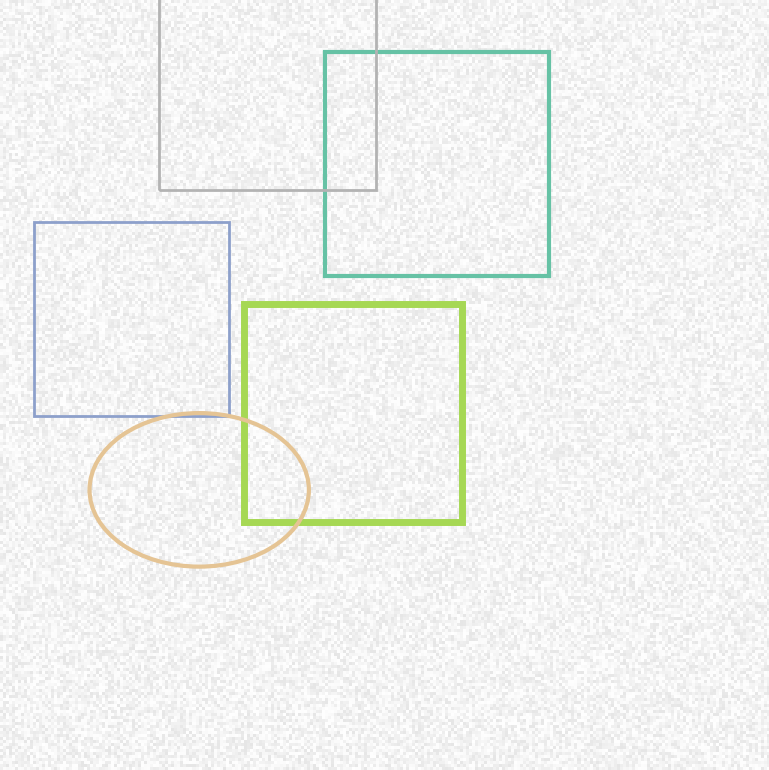[{"shape": "square", "thickness": 1.5, "radius": 0.73, "center": [0.568, 0.787]}, {"shape": "square", "thickness": 1, "radius": 0.63, "center": [0.171, 0.585]}, {"shape": "square", "thickness": 2.5, "radius": 0.71, "center": [0.458, 0.463]}, {"shape": "oval", "thickness": 1.5, "radius": 0.71, "center": [0.259, 0.364]}, {"shape": "square", "thickness": 1, "radius": 0.71, "center": [0.348, 0.894]}]